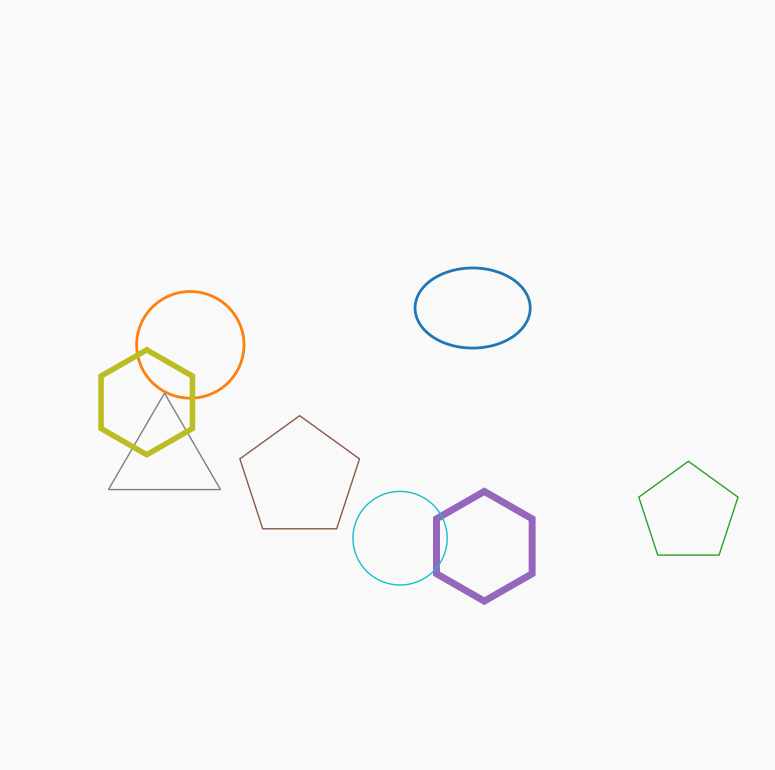[{"shape": "oval", "thickness": 1, "radius": 0.37, "center": [0.61, 0.6]}, {"shape": "circle", "thickness": 1, "radius": 0.35, "center": [0.246, 0.552]}, {"shape": "pentagon", "thickness": 0.5, "radius": 0.34, "center": [0.888, 0.334]}, {"shape": "hexagon", "thickness": 2.5, "radius": 0.36, "center": [0.625, 0.291]}, {"shape": "pentagon", "thickness": 0.5, "radius": 0.41, "center": [0.387, 0.379]}, {"shape": "triangle", "thickness": 0.5, "radius": 0.42, "center": [0.212, 0.406]}, {"shape": "hexagon", "thickness": 2, "radius": 0.34, "center": [0.189, 0.478]}, {"shape": "circle", "thickness": 0.5, "radius": 0.3, "center": [0.516, 0.301]}]